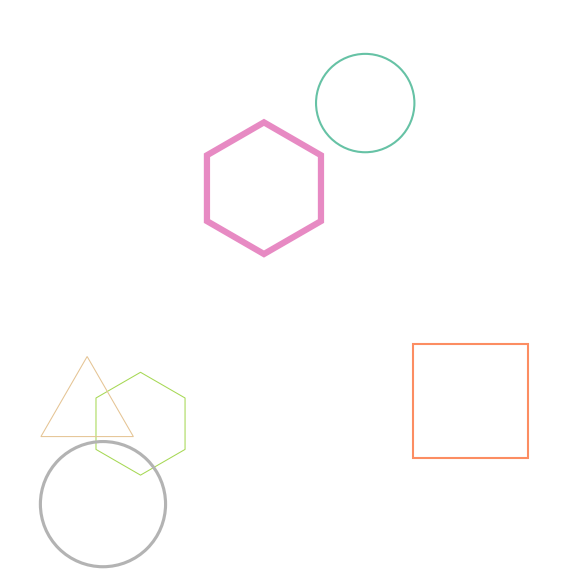[{"shape": "circle", "thickness": 1, "radius": 0.43, "center": [0.632, 0.821]}, {"shape": "square", "thickness": 1, "radius": 0.5, "center": [0.815, 0.305]}, {"shape": "hexagon", "thickness": 3, "radius": 0.57, "center": [0.457, 0.673]}, {"shape": "hexagon", "thickness": 0.5, "radius": 0.45, "center": [0.243, 0.265]}, {"shape": "triangle", "thickness": 0.5, "radius": 0.46, "center": [0.151, 0.289]}, {"shape": "circle", "thickness": 1.5, "radius": 0.54, "center": [0.178, 0.126]}]